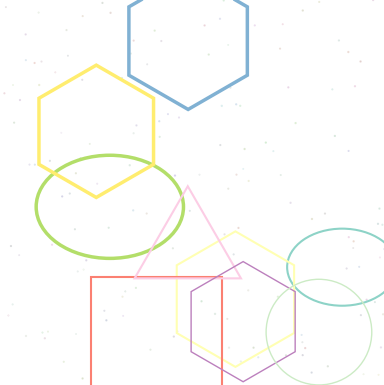[{"shape": "oval", "thickness": 1.5, "radius": 0.71, "center": [0.889, 0.306]}, {"shape": "hexagon", "thickness": 1.5, "radius": 0.88, "center": [0.611, 0.223]}, {"shape": "square", "thickness": 1.5, "radius": 0.85, "center": [0.406, 0.112]}, {"shape": "hexagon", "thickness": 2.5, "radius": 0.89, "center": [0.489, 0.893]}, {"shape": "oval", "thickness": 2.5, "radius": 0.96, "center": [0.285, 0.463]}, {"shape": "triangle", "thickness": 1.5, "radius": 0.8, "center": [0.488, 0.357]}, {"shape": "hexagon", "thickness": 1, "radius": 0.78, "center": [0.632, 0.164]}, {"shape": "circle", "thickness": 1, "radius": 0.69, "center": [0.828, 0.137]}, {"shape": "hexagon", "thickness": 2.5, "radius": 0.86, "center": [0.25, 0.659]}]